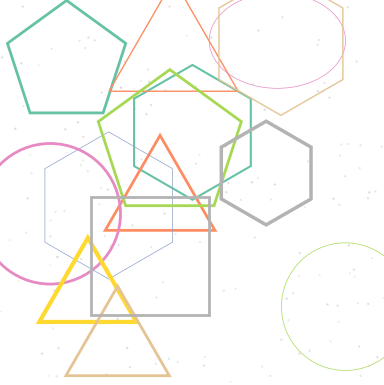[{"shape": "pentagon", "thickness": 2, "radius": 0.81, "center": [0.173, 0.837]}, {"shape": "hexagon", "thickness": 1.5, "radius": 0.88, "center": [0.5, 0.656]}, {"shape": "triangle", "thickness": 1, "radius": 0.97, "center": [0.451, 0.86]}, {"shape": "triangle", "thickness": 2, "radius": 0.82, "center": [0.416, 0.484]}, {"shape": "hexagon", "thickness": 0.5, "radius": 0.96, "center": [0.282, 0.466]}, {"shape": "circle", "thickness": 2, "radius": 0.91, "center": [0.13, 0.445]}, {"shape": "oval", "thickness": 0.5, "radius": 0.89, "center": [0.72, 0.894]}, {"shape": "circle", "thickness": 0.5, "radius": 0.83, "center": [0.897, 0.203]}, {"shape": "pentagon", "thickness": 2, "radius": 0.98, "center": [0.441, 0.624]}, {"shape": "triangle", "thickness": 3, "radius": 0.73, "center": [0.228, 0.237]}, {"shape": "hexagon", "thickness": 1, "radius": 0.93, "center": [0.73, 0.886]}, {"shape": "triangle", "thickness": 2, "radius": 0.78, "center": [0.306, 0.102]}, {"shape": "square", "thickness": 2, "radius": 0.77, "center": [0.39, 0.335]}, {"shape": "hexagon", "thickness": 2.5, "radius": 0.67, "center": [0.691, 0.551]}]